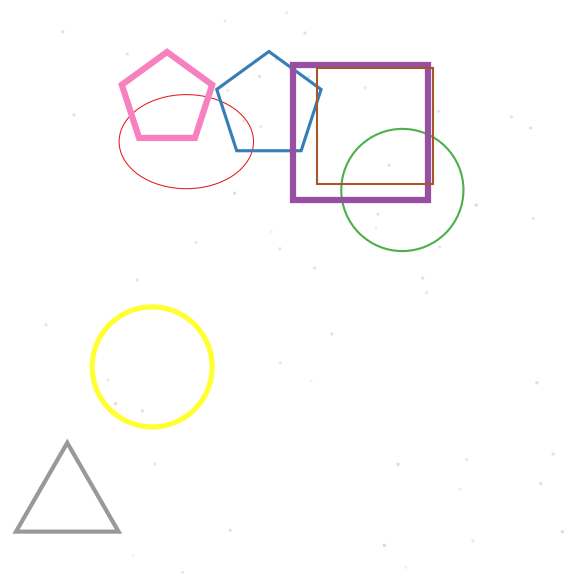[{"shape": "oval", "thickness": 0.5, "radius": 0.58, "center": [0.323, 0.754]}, {"shape": "pentagon", "thickness": 1.5, "radius": 0.47, "center": [0.466, 0.815]}, {"shape": "circle", "thickness": 1, "radius": 0.53, "center": [0.697, 0.67]}, {"shape": "square", "thickness": 3, "radius": 0.58, "center": [0.624, 0.769]}, {"shape": "circle", "thickness": 2.5, "radius": 0.52, "center": [0.263, 0.364]}, {"shape": "square", "thickness": 1, "radius": 0.5, "center": [0.649, 0.781]}, {"shape": "pentagon", "thickness": 3, "radius": 0.41, "center": [0.289, 0.827]}, {"shape": "triangle", "thickness": 2, "radius": 0.51, "center": [0.116, 0.13]}]